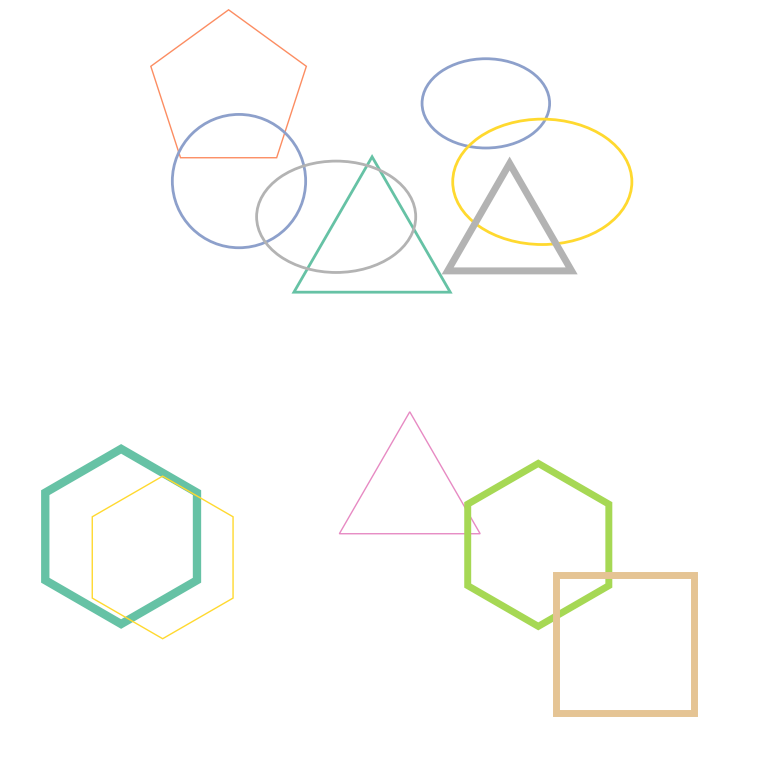[{"shape": "hexagon", "thickness": 3, "radius": 0.57, "center": [0.157, 0.303]}, {"shape": "triangle", "thickness": 1, "radius": 0.59, "center": [0.483, 0.679]}, {"shape": "pentagon", "thickness": 0.5, "radius": 0.53, "center": [0.297, 0.881]}, {"shape": "oval", "thickness": 1, "radius": 0.41, "center": [0.631, 0.866]}, {"shape": "circle", "thickness": 1, "radius": 0.43, "center": [0.31, 0.765]}, {"shape": "triangle", "thickness": 0.5, "radius": 0.53, "center": [0.532, 0.36]}, {"shape": "hexagon", "thickness": 2.5, "radius": 0.53, "center": [0.699, 0.292]}, {"shape": "oval", "thickness": 1, "radius": 0.58, "center": [0.704, 0.764]}, {"shape": "hexagon", "thickness": 0.5, "radius": 0.53, "center": [0.211, 0.276]}, {"shape": "square", "thickness": 2.5, "radius": 0.45, "center": [0.811, 0.164]}, {"shape": "triangle", "thickness": 2.5, "radius": 0.46, "center": [0.662, 0.695]}, {"shape": "oval", "thickness": 1, "radius": 0.52, "center": [0.437, 0.718]}]